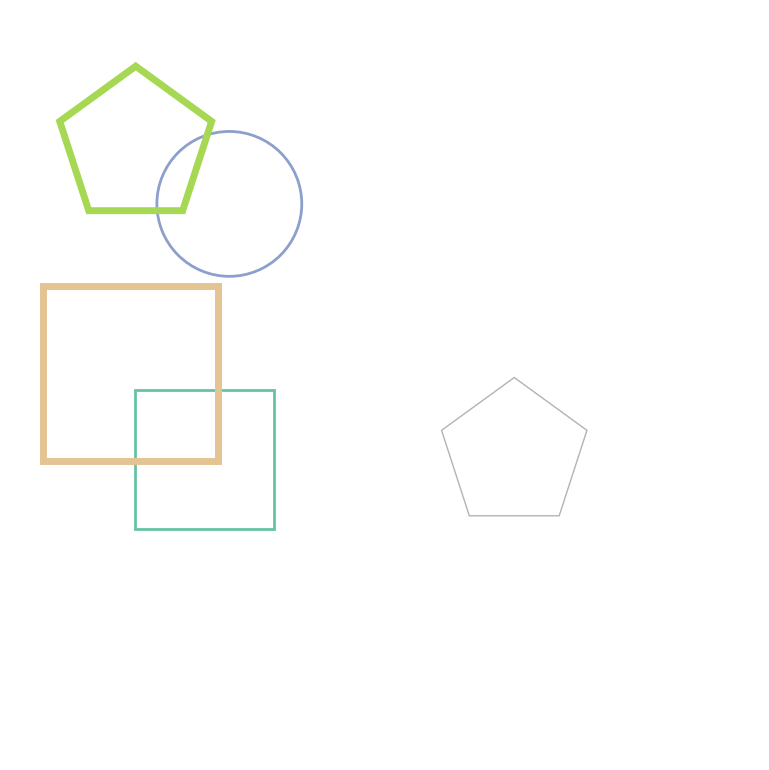[{"shape": "square", "thickness": 1, "radius": 0.45, "center": [0.265, 0.404]}, {"shape": "circle", "thickness": 1, "radius": 0.47, "center": [0.298, 0.735]}, {"shape": "pentagon", "thickness": 2.5, "radius": 0.52, "center": [0.176, 0.81]}, {"shape": "square", "thickness": 2.5, "radius": 0.57, "center": [0.169, 0.515]}, {"shape": "pentagon", "thickness": 0.5, "radius": 0.5, "center": [0.668, 0.41]}]